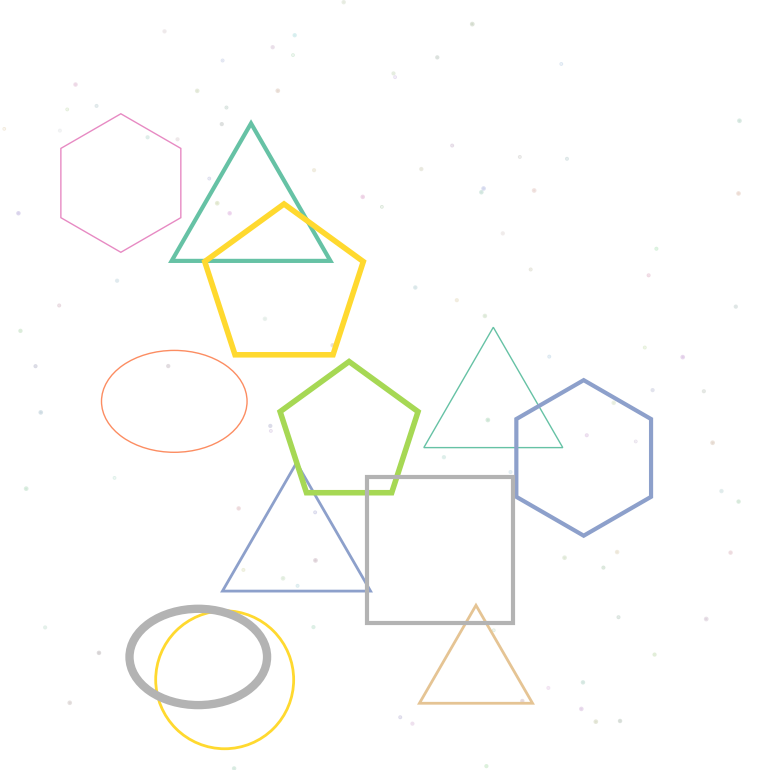[{"shape": "triangle", "thickness": 1.5, "radius": 0.6, "center": [0.326, 0.721]}, {"shape": "triangle", "thickness": 0.5, "radius": 0.52, "center": [0.641, 0.471]}, {"shape": "oval", "thickness": 0.5, "radius": 0.47, "center": [0.226, 0.479]}, {"shape": "hexagon", "thickness": 1.5, "radius": 0.51, "center": [0.758, 0.405]}, {"shape": "triangle", "thickness": 1, "radius": 0.56, "center": [0.385, 0.288]}, {"shape": "hexagon", "thickness": 0.5, "radius": 0.45, "center": [0.157, 0.762]}, {"shape": "pentagon", "thickness": 2, "radius": 0.47, "center": [0.453, 0.436]}, {"shape": "circle", "thickness": 1, "radius": 0.45, "center": [0.292, 0.117]}, {"shape": "pentagon", "thickness": 2, "radius": 0.54, "center": [0.369, 0.627]}, {"shape": "triangle", "thickness": 1, "radius": 0.42, "center": [0.618, 0.129]}, {"shape": "square", "thickness": 1.5, "radius": 0.48, "center": [0.572, 0.285]}, {"shape": "oval", "thickness": 3, "radius": 0.45, "center": [0.258, 0.147]}]